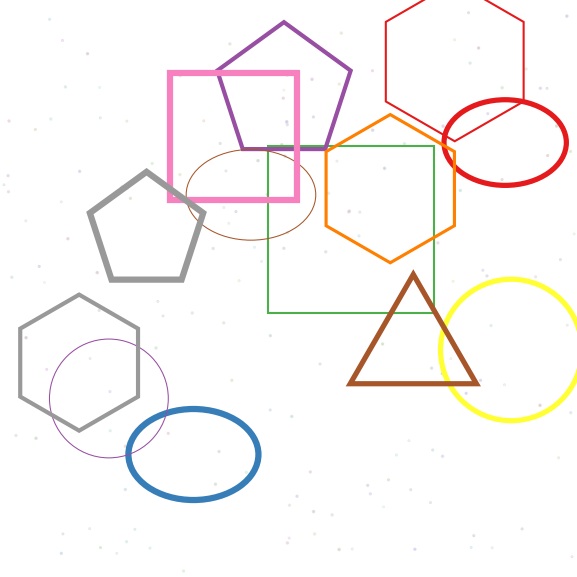[{"shape": "hexagon", "thickness": 1, "radius": 0.69, "center": [0.787, 0.892]}, {"shape": "oval", "thickness": 2.5, "radius": 0.53, "center": [0.875, 0.752]}, {"shape": "oval", "thickness": 3, "radius": 0.56, "center": [0.335, 0.212]}, {"shape": "square", "thickness": 1, "radius": 0.72, "center": [0.608, 0.602]}, {"shape": "pentagon", "thickness": 2, "radius": 0.61, "center": [0.492, 0.839]}, {"shape": "circle", "thickness": 0.5, "radius": 0.51, "center": [0.189, 0.309]}, {"shape": "hexagon", "thickness": 1.5, "radius": 0.64, "center": [0.676, 0.672]}, {"shape": "circle", "thickness": 2.5, "radius": 0.61, "center": [0.885, 0.393]}, {"shape": "triangle", "thickness": 2.5, "radius": 0.63, "center": [0.716, 0.398]}, {"shape": "oval", "thickness": 0.5, "radius": 0.56, "center": [0.435, 0.662]}, {"shape": "square", "thickness": 3, "radius": 0.55, "center": [0.404, 0.763]}, {"shape": "pentagon", "thickness": 3, "radius": 0.52, "center": [0.254, 0.598]}, {"shape": "hexagon", "thickness": 2, "radius": 0.59, "center": [0.137, 0.371]}]